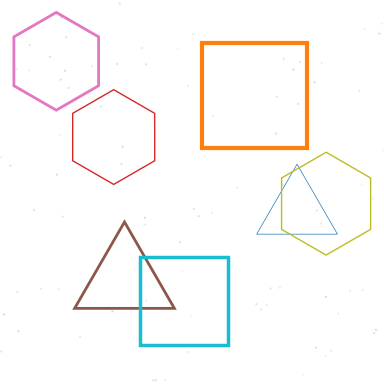[{"shape": "triangle", "thickness": 0.5, "radius": 0.61, "center": [0.772, 0.452]}, {"shape": "square", "thickness": 3, "radius": 0.68, "center": [0.66, 0.752]}, {"shape": "hexagon", "thickness": 1, "radius": 0.62, "center": [0.295, 0.644]}, {"shape": "triangle", "thickness": 2, "radius": 0.75, "center": [0.323, 0.274]}, {"shape": "hexagon", "thickness": 2, "radius": 0.63, "center": [0.146, 0.841]}, {"shape": "hexagon", "thickness": 1, "radius": 0.67, "center": [0.847, 0.471]}, {"shape": "square", "thickness": 2.5, "radius": 0.57, "center": [0.477, 0.219]}]